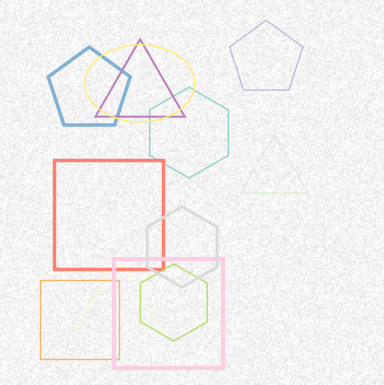[{"shape": "hexagon", "thickness": 1, "radius": 0.59, "center": [0.491, 0.655]}, {"shape": "triangle", "thickness": 0.5, "radius": 0.68, "center": [0.307, 0.201]}, {"shape": "pentagon", "thickness": 1, "radius": 0.5, "center": [0.691, 0.847]}, {"shape": "square", "thickness": 2.5, "radius": 0.71, "center": [0.281, 0.444]}, {"shape": "pentagon", "thickness": 2.5, "radius": 0.56, "center": [0.232, 0.766]}, {"shape": "square", "thickness": 1, "radius": 0.52, "center": [0.207, 0.17]}, {"shape": "hexagon", "thickness": 1, "radius": 0.5, "center": [0.451, 0.214]}, {"shape": "square", "thickness": 3, "radius": 0.7, "center": [0.438, 0.186]}, {"shape": "hexagon", "thickness": 2, "radius": 0.52, "center": [0.473, 0.358]}, {"shape": "triangle", "thickness": 1.5, "radius": 0.67, "center": [0.364, 0.764]}, {"shape": "triangle", "thickness": 0.5, "radius": 0.5, "center": [0.713, 0.549]}, {"shape": "oval", "thickness": 1, "radius": 0.71, "center": [0.364, 0.783]}]